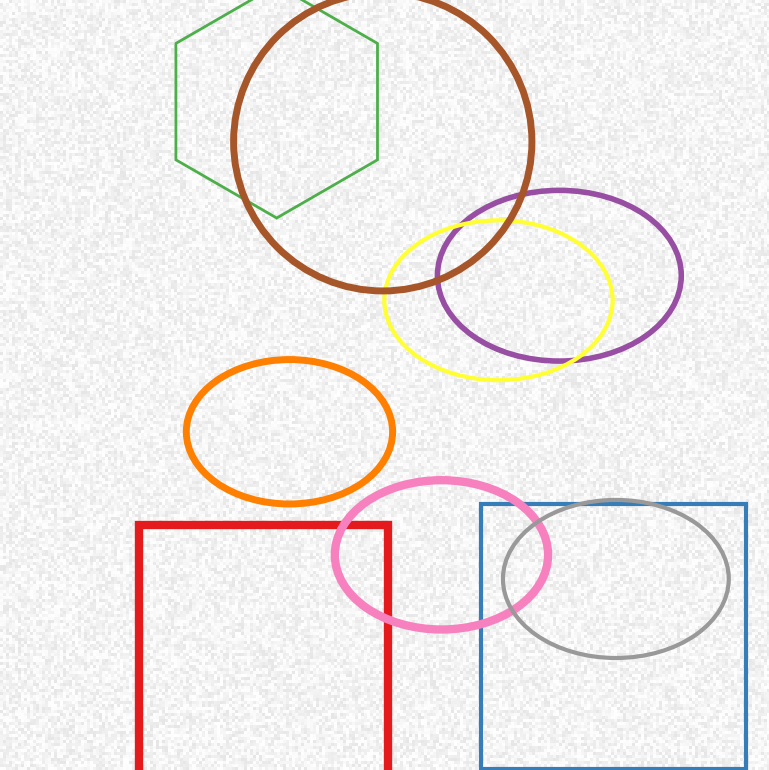[{"shape": "square", "thickness": 3, "radius": 0.81, "center": [0.343, 0.156]}, {"shape": "square", "thickness": 1.5, "radius": 0.86, "center": [0.797, 0.174]}, {"shape": "hexagon", "thickness": 1, "radius": 0.76, "center": [0.359, 0.868]}, {"shape": "oval", "thickness": 2, "radius": 0.79, "center": [0.726, 0.642]}, {"shape": "oval", "thickness": 2.5, "radius": 0.67, "center": [0.376, 0.439]}, {"shape": "oval", "thickness": 1.5, "radius": 0.74, "center": [0.647, 0.61]}, {"shape": "circle", "thickness": 2.5, "radius": 0.97, "center": [0.497, 0.816]}, {"shape": "oval", "thickness": 3, "radius": 0.69, "center": [0.573, 0.279]}, {"shape": "oval", "thickness": 1.5, "radius": 0.73, "center": [0.8, 0.248]}]